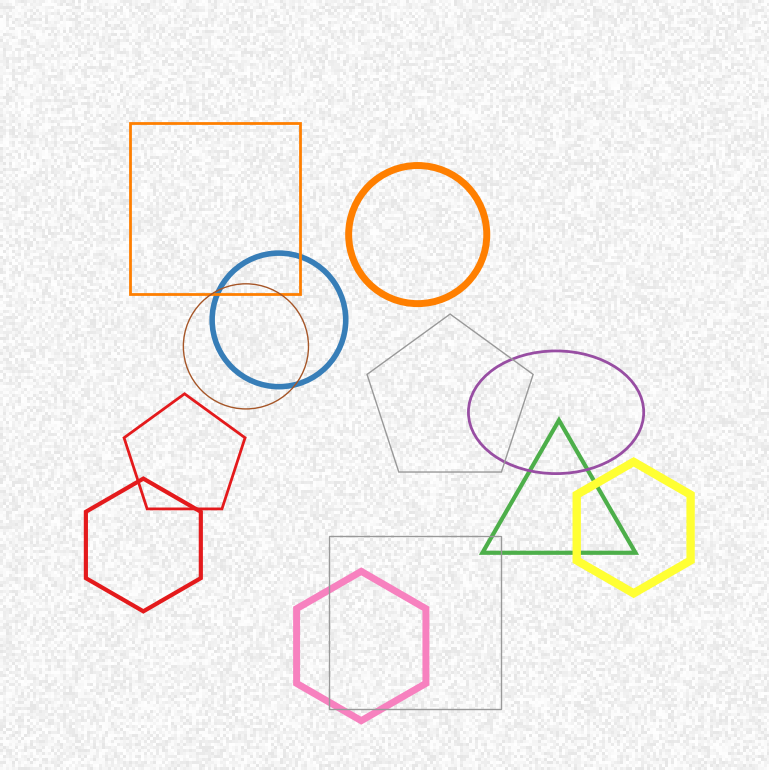[{"shape": "pentagon", "thickness": 1, "radius": 0.41, "center": [0.24, 0.406]}, {"shape": "hexagon", "thickness": 1.5, "radius": 0.43, "center": [0.186, 0.292]}, {"shape": "circle", "thickness": 2, "radius": 0.43, "center": [0.362, 0.585]}, {"shape": "triangle", "thickness": 1.5, "radius": 0.57, "center": [0.726, 0.339]}, {"shape": "oval", "thickness": 1, "radius": 0.57, "center": [0.722, 0.465]}, {"shape": "circle", "thickness": 2.5, "radius": 0.45, "center": [0.542, 0.695]}, {"shape": "square", "thickness": 1, "radius": 0.55, "center": [0.279, 0.729]}, {"shape": "hexagon", "thickness": 3, "radius": 0.43, "center": [0.823, 0.315]}, {"shape": "circle", "thickness": 0.5, "radius": 0.41, "center": [0.319, 0.55]}, {"shape": "hexagon", "thickness": 2.5, "radius": 0.48, "center": [0.469, 0.161]}, {"shape": "square", "thickness": 0.5, "radius": 0.56, "center": [0.539, 0.192]}, {"shape": "pentagon", "thickness": 0.5, "radius": 0.57, "center": [0.585, 0.479]}]